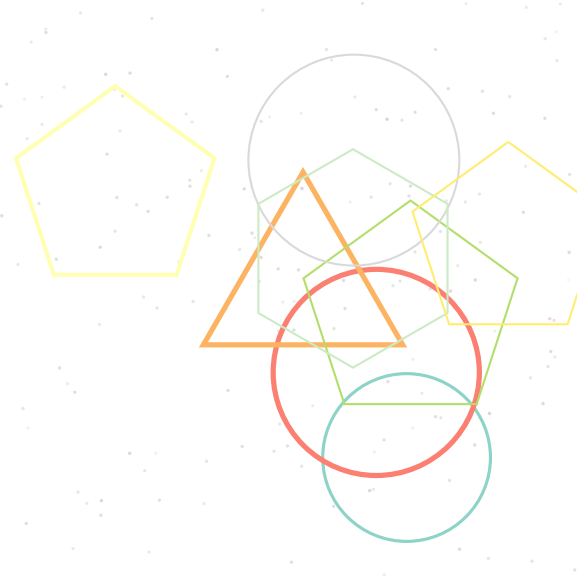[{"shape": "circle", "thickness": 1.5, "radius": 0.73, "center": [0.704, 0.207]}, {"shape": "pentagon", "thickness": 2, "radius": 0.9, "center": [0.199, 0.669]}, {"shape": "circle", "thickness": 2.5, "radius": 0.89, "center": [0.652, 0.354]}, {"shape": "triangle", "thickness": 2.5, "radius": 1.0, "center": [0.525, 0.502]}, {"shape": "pentagon", "thickness": 1, "radius": 0.97, "center": [0.711, 0.457]}, {"shape": "circle", "thickness": 1, "radius": 0.91, "center": [0.613, 0.722]}, {"shape": "hexagon", "thickness": 1, "radius": 0.95, "center": [0.611, 0.552]}, {"shape": "pentagon", "thickness": 1, "radius": 0.87, "center": [0.88, 0.579]}]